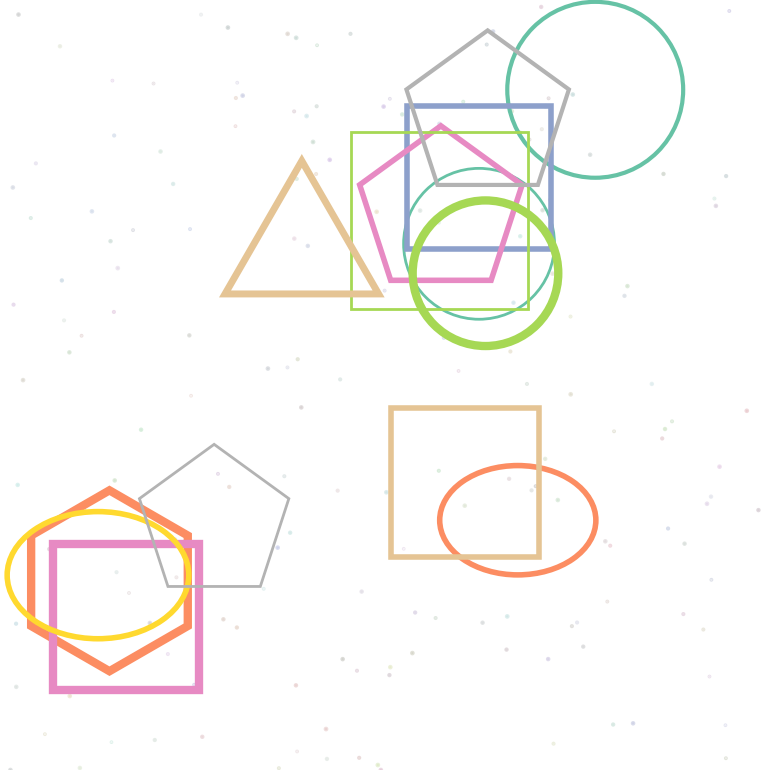[{"shape": "circle", "thickness": 1, "radius": 0.49, "center": [0.622, 0.683]}, {"shape": "circle", "thickness": 1.5, "radius": 0.57, "center": [0.773, 0.883]}, {"shape": "hexagon", "thickness": 3, "radius": 0.59, "center": [0.142, 0.246]}, {"shape": "oval", "thickness": 2, "radius": 0.51, "center": [0.672, 0.324]}, {"shape": "square", "thickness": 2, "radius": 0.47, "center": [0.622, 0.77]}, {"shape": "pentagon", "thickness": 2, "radius": 0.55, "center": [0.573, 0.726]}, {"shape": "square", "thickness": 3, "radius": 0.47, "center": [0.163, 0.199]}, {"shape": "square", "thickness": 1, "radius": 0.58, "center": [0.571, 0.714]}, {"shape": "circle", "thickness": 3, "radius": 0.47, "center": [0.63, 0.645]}, {"shape": "oval", "thickness": 2, "radius": 0.59, "center": [0.127, 0.253]}, {"shape": "triangle", "thickness": 2.5, "radius": 0.58, "center": [0.392, 0.676]}, {"shape": "square", "thickness": 2, "radius": 0.48, "center": [0.604, 0.374]}, {"shape": "pentagon", "thickness": 1.5, "radius": 0.55, "center": [0.633, 0.85]}, {"shape": "pentagon", "thickness": 1, "radius": 0.51, "center": [0.278, 0.321]}]